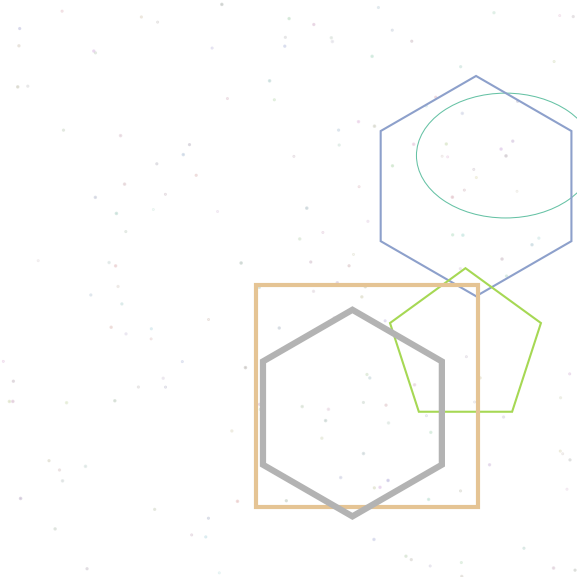[{"shape": "oval", "thickness": 0.5, "radius": 0.77, "center": [0.876, 0.73]}, {"shape": "hexagon", "thickness": 1, "radius": 0.95, "center": [0.824, 0.677]}, {"shape": "pentagon", "thickness": 1, "radius": 0.69, "center": [0.806, 0.397]}, {"shape": "square", "thickness": 2, "radius": 0.96, "center": [0.636, 0.314]}, {"shape": "hexagon", "thickness": 3, "radius": 0.89, "center": [0.61, 0.284]}]